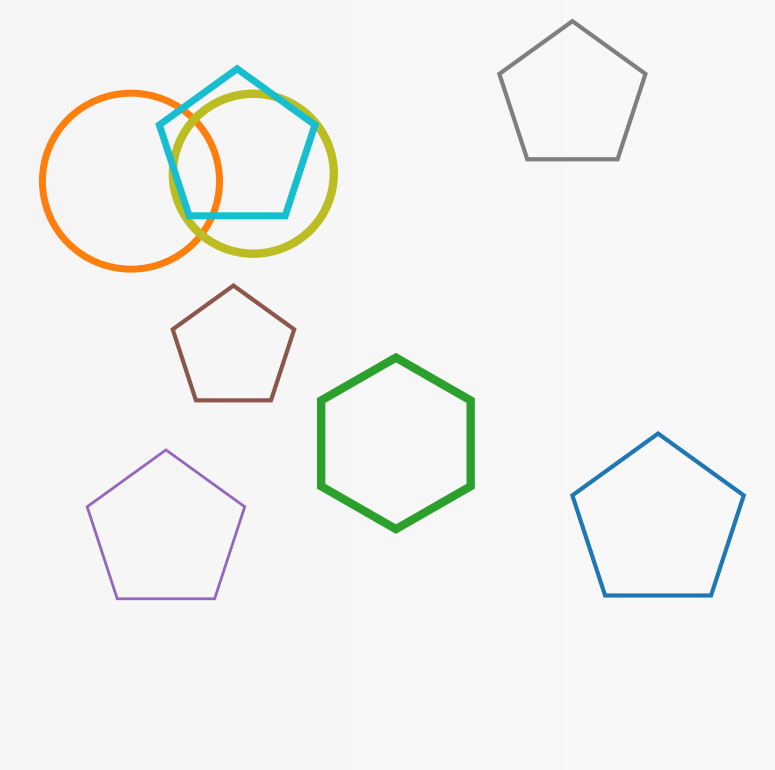[{"shape": "pentagon", "thickness": 1.5, "radius": 0.58, "center": [0.849, 0.321]}, {"shape": "circle", "thickness": 2.5, "radius": 0.57, "center": [0.169, 0.765]}, {"shape": "hexagon", "thickness": 3, "radius": 0.56, "center": [0.511, 0.424]}, {"shape": "pentagon", "thickness": 1, "radius": 0.53, "center": [0.214, 0.309]}, {"shape": "pentagon", "thickness": 1.5, "radius": 0.41, "center": [0.301, 0.547]}, {"shape": "pentagon", "thickness": 1.5, "radius": 0.5, "center": [0.739, 0.873]}, {"shape": "circle", "thickness": 3, "radius": 0.52, "center": [0.327, 0.774]}, {"shape": "pentagon", "thickness": 2.5, "radius": 0.53, "center": [0.306, 0.805]}]